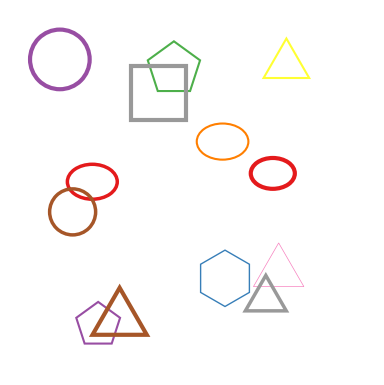[{"shape": "oval", "thickness": 3, "radius": 0.29, "center": [0.709, 0.55]}, {"shape": "oval", "thickness": 2.5, "radius": 0.32, "center": [0.24, 0.528]}, {"shape": "hexagon", "thickness": 1, "radius": 0.37, "center": [0.584, 0.277]}, {"shape": "pentagon", "thickness": 1.5, "radius": 0.36, "center": [0.452, 0.821]}, {"shape": "pentagon", "thickness": 1.5, "radius": 0.3, "center": [0.255, 0.156]}, {"shape": "circle", "thickness": 3, "radius": 0.39, "center": [0.155, 0.846]}, {"shape": "oval", "thickness": 1.5, "radius": 0.34, "center": [0.578, 0.632]}, {"shape": "triangle", "thickness": 1.5, "radius": 0.34, "center": [0.744, 0.832]}, {"shape": "circle", "thickness": 2.5, "radius": 0.3, "center": [0.189, 0.45]}, {"shape": "triangle", "thickness": 3, "radius": 0.41, "center": [0.311, 0.171]}, {"shape": "triangle", "thickness": 0.5, "radius": 0.38, "center": [0.724, 0.293]}, {"shape": "square", "thickness": 3, "radius": 0.35, "center": [0.412, 0.757]}, {"shape": "triangle", "thickness": 2.5, "radius": 0.31, "center": [0.69, 0.223]}]